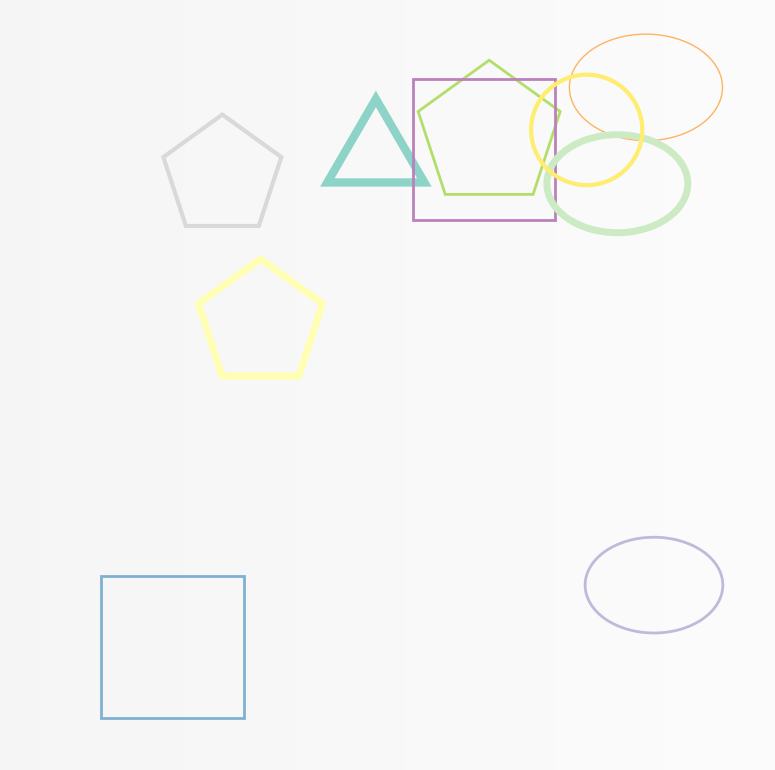[{"shape": "triangle", "thickness": 3, "radius": 0.36, "center": [0.485, 0.799]}, {"shape": "pentagon", "thickness": 2.5, "radius": 0.42, "center": [0.336, 0.58]}, {"shape": "oval", "thickness": 1, "radius": 0.44, "center": [0.844, 0.24]}, {"shape": "square", "thickness": 1, "radius": 0.46, "center": [0.223, 0.16]}, {"shape": "oval", "thickness": 0.5, "radius": 0.49, "center": [0.833, 0.887]}, {"shape": "pentagon", "thickness": 1, "radius": 0.48, "center": [0.631, 0.825]}, {"shape": "pentagon", "thickness": 1.5, "radius": 0.4, "center": [0.287, 0.771]}, {"shape": "square", "thickness": 1, "radius": 0.46, "center": [0.625, 0.806]}, {"shape": "oval", "thickness": 2.5, "radius": 0.45, "center": [0.797, 0.761]}, {"shape": "circle", "thickness": 1.5, "radius": 0.36, "center": [0.757, 0.831]}]